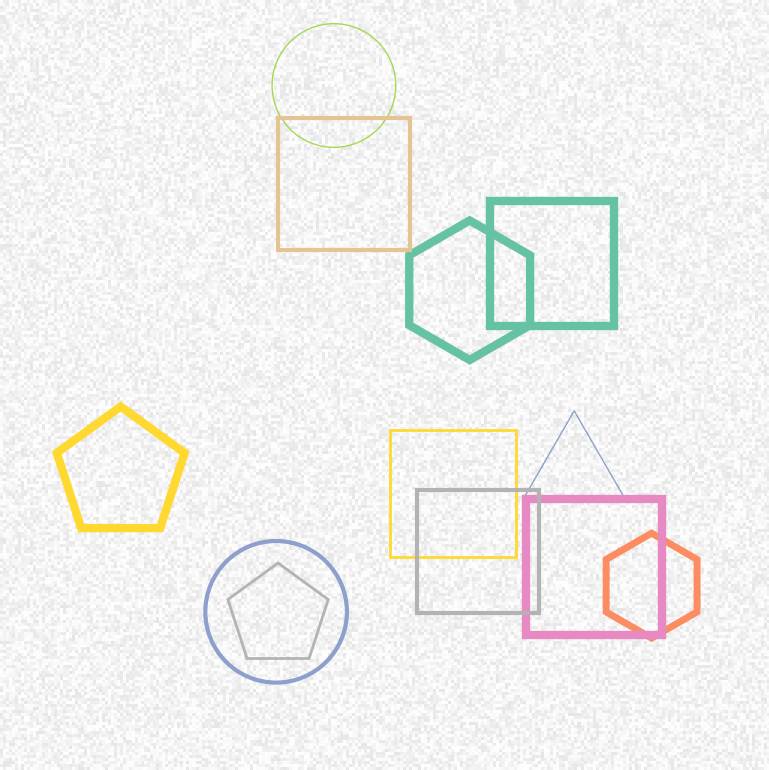[{"shape": "square", "thickness": 3, "radius": 0.4, "center": [0.717, 0.658]}, {"shape": "hexagon", "thickness": 3, "radius": 0.45, "center": [0.61, 0.623]}, {"shape": "hexagon", "thickness": 2.5, "radius": 0.34, "center": [0.846, 0.239]}, {"shape": "circle", "thickness": 1.5, "radius": 0.46, "center": [0.359, 0.205]}, {"shape": "triangle", "thickness": 0.5, "radius": 0.38, "center": [0.746, 0.391]}, {"shape": "square", "thickness": 3, "radius": 0.44, "center": [0.772, 0.264]}, {"shape": "circle", "thickness": 0.5, "radius": 0.4, "center": [0.434, 0.889]}, {"shape": "square", "thickness": 1, "radius": 0.41, "center": [0.588, 0.359]}, {"shape": "pentagon", "thickness": 3, "radius": 0.44, "center": [0.157, 0.385]}, {"shape": "square", "thickness": 1.5, "radius": 0.43, "center": [0.447, 0.761]}, {"shape": "pentagon", "thickness": 1, "radius": 0.34, "center": [0.361, 0.2]}, {"shape": "square", "thickness": 1.5, "radius": 0.4, "center": [0.621, 0.284]}]